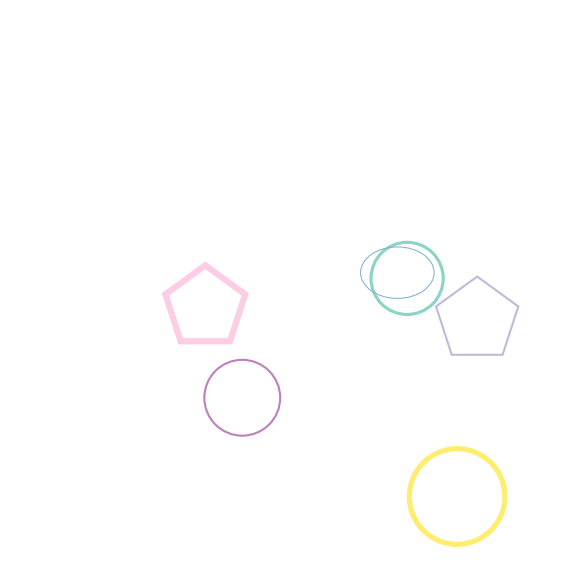[{"shape": "circle", "thickness": 1.5, "radius": 0.31, "center": [0.705, 0.517]}, {"shape": "pentagon", "thickness": 1, "radius": 0.37, "center": [0.826, 0.445]}, {"shape": "oval", "thickness": 0.5, "radius": 0.32, "center": [0.688, 0.527]}, {"shape": "pentagon", "thickness": 3, "radius": 0.36, "center": [0.356, 0.467]}, {"shape": "circle", "thickness": 1, "radius": 0.33, "center": [0.419, 0.31]}, {"shape": "circle", "thickness": 2.5, "radius": 0.41, "center": [0.792, 0.139]}]